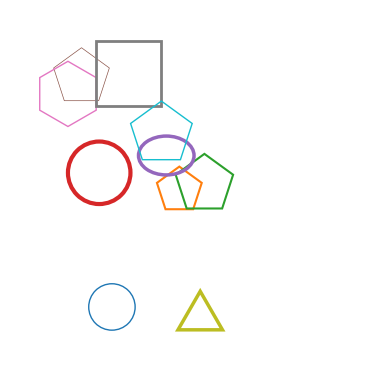[{"shape": "circle", "thickness": 1, "radius": 0.3, "center": [0.291, 0.203]}, {"shape": "pentagon", "thickness": 1.5, "radius": 0.31, "center": [0.466, 0.506]}, {"shape": "pentagon", "thickness": 1.5, "radius": 0.39, "center": [0.531, 0.522]}, {"shape": "circle", "thickness": 3, "radius": 0.41, "center": [0.258, 0.551]}, {"shape": "oval", "thickness": 2.5, "radius": 0.36, "center": [0.432, 0.596]}, {"shape": "pentagon", "thickness": 0.5, "radius": 0.38, "center": [0.212, 0.8]}, {"shape": "hexagon", "thickness": 1, "radius": 0.42, "center": [0.176, 0.756]}, {"shape": "square", "thickness": 2, "radius": 0.42, "center": [0.333, 0.81]}, {"shape": "triangle", "thickness": 2.5, "radius": 0.33, "center": [0.52, 0.177]}, {"shape": "pentagon", "thickness": 1, "radius": 0.42, "center": [0.419, 0.653]}]